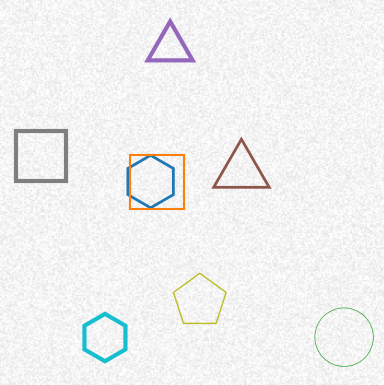[{"shape": "hexagon", "thickness": 2, "radius": 0.34, "center": [0.391, 0.528]}, {"shape": "square", "thickness": 1.5, "radius": 0.35, "center": [0.408, 0.528]}, {"shape": "circle", "thickness": 0.5, "radius": 0.38, "center": [0.894, 0.124]}, {"shape": "triangle", "thickness": 3, "radius": 0.34, "center": [0.442, 0.877]}, {"shape": "triangle", "thickness": 2, "radius": 0.42, "center": [0.627, 0.555]}, {"shape": "square", "thickness": 3, "radius": 0.33, "center": [0.106, 0.595]}, {"shape": "pentagon", "thickness": 1, "radius": 0.36, "center": [0.519, 0.218]}, {"shape": "hexagon", "thickness": 3, "radius": 0.31, "center": [0.273, 0.123]}]